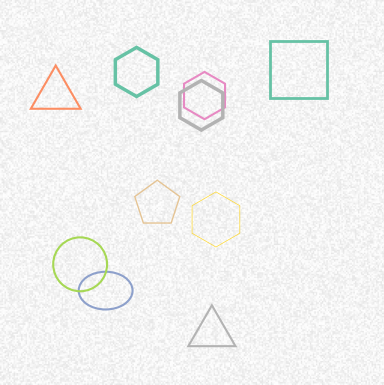[{"shape": "hexagon", "thickness": 2.5, "radius": 0.32, "center": [0.355, 0.813]}, {"shape": "square", "thickness": 2, "radius": 0.37, "center": [0.775, 0.82]}, {"shape": "triangle", "thickness": 1.5, "radius": 0.37, "center": [0.145, 0.755]}, {"shape": "oval", "thickness": 1.5, "radius": 0.35, "center": [0.274, 0.245]}, {"shape": "hexagon", "thickness": 1.5, "radius": 0.31, "center": [0.531, 0.752]}, {"shape": "circle", "thickness": 1.5, "radius": 0.35, "center": [0.208, 0.314]}, {"shape": "hexagon", "thickness": 0.5, "radius": 0.36, "center": [0.561, 0.43]}, {"shape": "pentagon", "thickness": 1, "radius": 0.31, "center": [0.409, 0.47]}, {"shape": "hexagon", "thickness": 2.5, "radius": 0.32, "center": [0.523, 0.727]}, {"shape": "triangle", "thickness": 1.5, "radius": 0.35, "center": [0.55, 0.136]}]